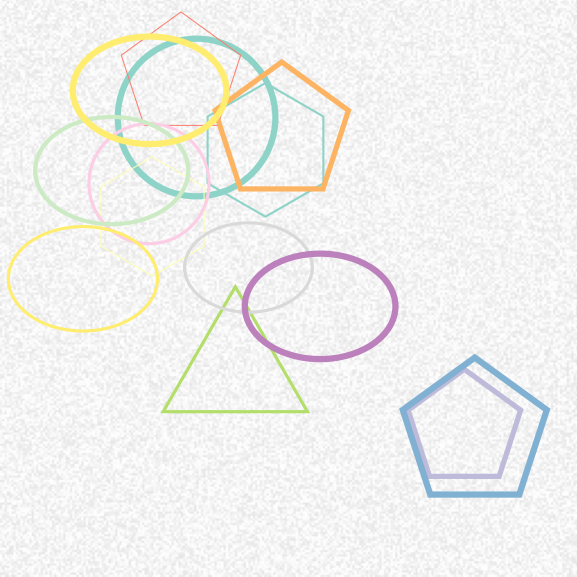[{"shape": "hexagon", "thickness": 1, "radius": 0.58, "center": [0.46, 0.74]}, {"shape": "circle", "thickness": 3, "radius": 0.68, "center": [0.34, 0.796]}, {"shape": "hexagon", "thickness": 0.5, "radius": 0.52, "center": [0.264, 0.624]}, {"shape": "pentagon", "thickness": 2.5, "radius": 0.51, "center": [0.804, 0.257]}, {"shape": "pentagon", "thickness": 0.5, "radius": 0.54, "center": [0.313, 0.87]}, {"shape": "pentagon", "thickness": 3, "radius": 0.66, "center": [0.822, 0.249]}, {"shape": "pentagon", "thickness": 2.5, "radius": 0.61, "center": [0.488, 0.77]}, {"shape": "triangle", "thickness": 1.5, "radius": 0.72, "center": [0.407, 0.358]}, {"shape": "circle", "thickness": 1.5, "radius": 0.52, "center": [0.258, 0.681]}, {"shape": "oval", "thickness": 1.5, "radius": 0.55, "center": [0.43, 0.536]}, {"shape": "oval", "thickness": 3, "radius": 0.65, "center": [0.554, 0.469]}, {"shape": "oval", "thickness": 2, "radius": 0.66, "center": [0.193, 0.704]}, {"shape": "oval", "thickness": 1.5, "radius": 0.65, "center": [0.144, 0.516]}, {"shape": "oval", "thickness": 3, "radius": 0.67, "center": [0.259, 0.843]}]